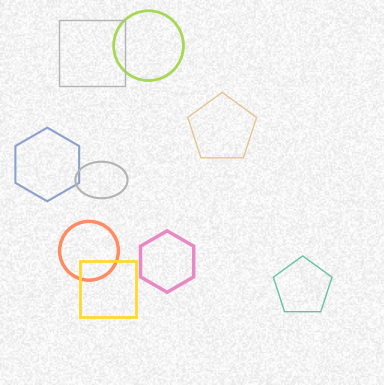[{"shape": "pentagon", "thickness": 1, "radius": 0.4, "center": [0.786, 0.255]}, {"shape": "circle", "thickness": 2.5, "radius": 0.38, "center": [0.231, 0.349]}, {"shape": "hexagon", "thickness": 1.5, "radius": 0.48, "center": [0.123, 0.573]}, {"shape": "hexagon", "thickness": 2.5, "radius": 0.4, "center": [0.434, 0.321]}, {"shape": "circle", "thickness": 2, "radius": 0.45, "center": [0.386, 0.881]}, {"shape": "square", "thickness": 2, "radius": 0.36, "center": [0.28, 0.249]}, {"shape": "pentagon", "thickness": 1, "radius": 0.47, "center": [0.577, 0.666]}, {"shape": "oval", "thickness": 1.5, "radius": 0.34, "center": [0.264, 0.533]}, {"shape": "square", "thickness": 1, "radius": 0.43, "center": [0.239, 0.863]}]